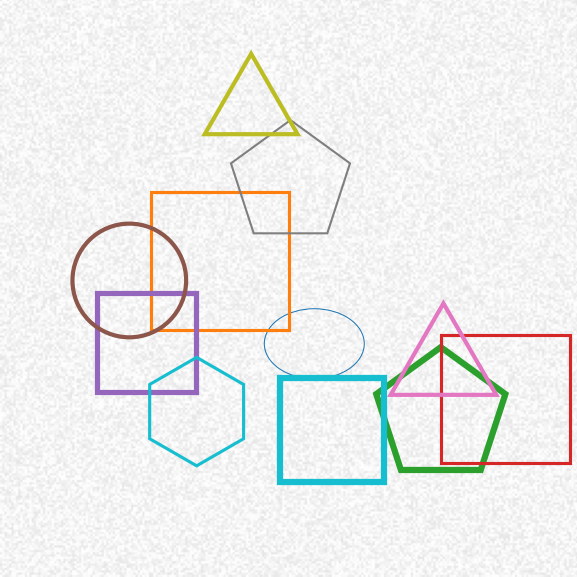[{"shape": "oval", "thickness": 0.5, "radius": 0.43, "center": [0.544, 0.404]}, {"shape": "square", "thickness": 1.5, "radius": 0.6, "center": [0.381, 0.548]}, {"shape": "pentagon", "thickness": 3, "radius": 0.59, "center": [0.763, 0.28]}, {"shape": "square", "thickness": 1.5, "radius": 0.56, "center": [0.876, 0.308]}, {"shape": "square", "thickness": 2.5, "radius": 0.43, "center": [0.254, 0.405]}, {"shape": "circle", "thickness": 2, "radius": 0.49, "center": [0.224, 0.513]}, {"shape": "triangle", "thickness": 2, "radius": 0.53, "center": [0.768, 0.368]}, {"shape": "pentagon", "thickness": 1, "radius": 0.54, "center": [0.503, 0.683]}, {"shape": "triangle", "thickness": 2, "radius": 0.46, "center": [0.435, 0.813]}, {"shape": "hexagon", "thickness": 1.5, "radius": 0.47, "center": [0.34, 0.286]}, {"shape": "square", "thickness": 3, "radius": 0.45, "center": [0.576, 0.255]}]